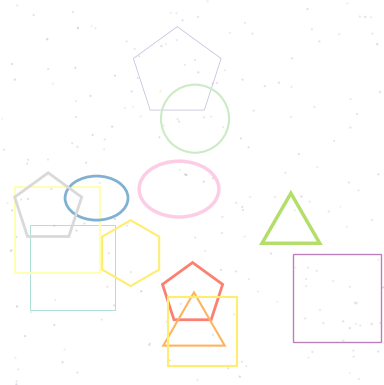[{"shape": "square", "thickness": 0.5, "radius": 0.55, "center": [0.188, 0.305]}, {"shape": "square", "thickness": 1.5, "radius": 0.56, "center": [0.149, 0.404]}, {"shape": "pentagon", "thickness": 0.5, "radius": 0.6, "center": [0.46, 0.811]}, {"shape": "pentagon", "thickness": 2, "radius": 0.41, "center": [0.5, 0.236]}, {"shape": "oval", "thickness": 2, "radius": 0.41, "center": [0.251, 0.485]}, {"shape": "triangle", "thickness": 1.5, "radius": 0.46, "center": [0.504, 0.148]}, {"shape": "triangle", "thickness": 2.5, "radius": 0.43, "center": [0.756, 0.411]}, {"shape": "oval", "thickness": 2.5, "radius": 0.52, "center": [0.465, 0.509]}, {"shape": "pentagon", "thickness": 2, "radius": 0.46, "center": [0.125, 0.46]}, {"shape": "square", "thickness": 1, "radius": 0.57, "center": [0.875, 0.225]}, {"shape": "circle", "thickness": 1.5, "radius": 0.44, "center": [0.507, 0.692]}, {"shape": "hexagon", "thickness": 1.5, "radius": 0.43, "center": [0.339, 0.343]}, {"shape": "square", "thickness": 1.5, "radius": 0.45, "center": [0.526, 0.139]}]